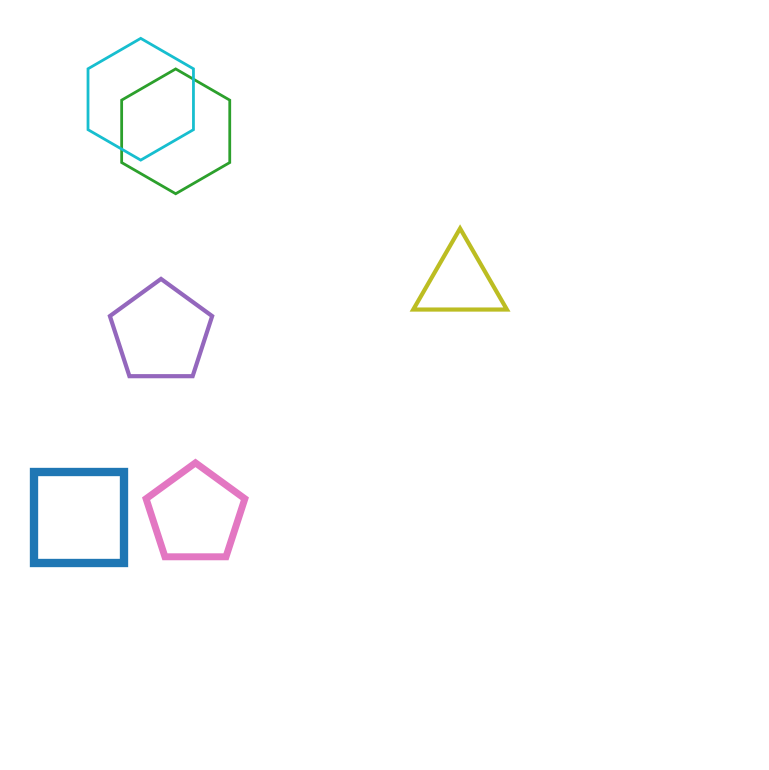[{"shape": "square", "thickness": 3, "radius": 0.29, "center": [0.102, 0.328]}, {"shape": "hexagon", "thickness": 1, "radius": 0.41, "center": [0.228, 0.829]}, {"shape": "pentagon", "thickness": 1.5, "radius": 0.35, "center": [0.209, 0.568]}, {"shape": "pentagon", "thickness": 2.5, "radius": 0.34, "center": [0.254, 0.331]}, {"shape": "triangle", "thickness": 1.5, "radius": 0.35, "center": [0.598, 0.633]}, {"shape": "hexagon", "thickness": 1, "radius": 0.4, "center": [0.183, 0.871]}]